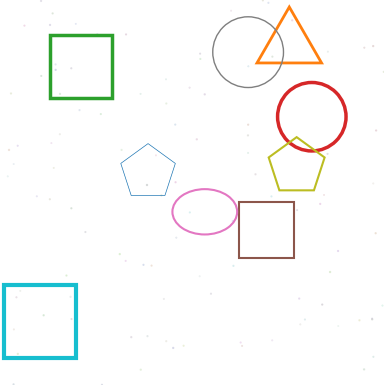[{"shape": "pentagon", "thickness": 0.5, "radius": 0.37, "center": [0.385, 0.552]}, {"shape": "triangle", "thickness": 2, "radius": 0.48, "center": [0.751, 0.885]}, {"shape": "square", "thickness": 2.5, "radius": 0.4, "center": [0.211, 0.827]}, {"shape": "circle", "thickness": 2.5, "radius": 0.44, "center": [0.81, 0.697]}, {"shape": "square", "thickness": 1.5, "radius": 0.36, "center": [0.692, 0.403]}, {"shape": "oval", "thickness": 1.5, "radius": 0.42, "center": [0.532, 0.45]}, {"shape": "circle", "thickness": 1, "radius": 0.46, "center": [0.644, 0.865]}, {"shape": "pentagon", "thickness": 1.5, "radius": 0.38, "center": [0.771, 0.567]}, {"shape": "square", "thickness": 3, "radius": 0.47, "center": [0.104, 0.165]}]